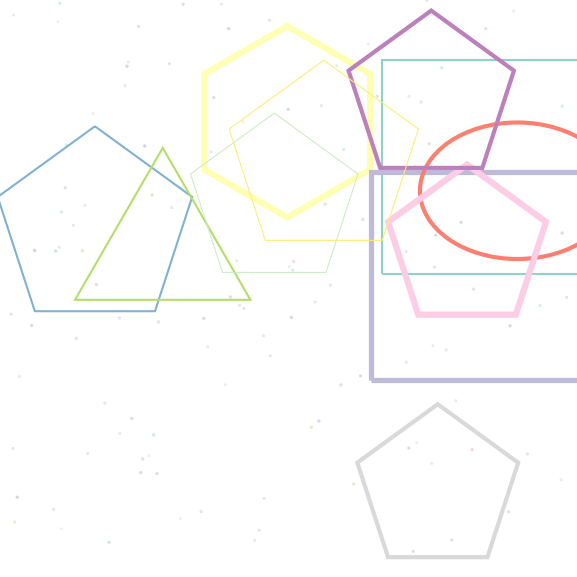[{"shape": "square", "thickness": 1, "radius": 0.93, "center": [0.846, 0.71]}, {"shape": "hexagon", "thickness": 3, "radius": 0.83, "center": [0.497, 0.788]}, {"shape": "square", "thickness": 2.5, "radius": 0.9, "center": [0.822, 0.522]}, {"shape": "oval", "thickness": 2, "radius": 0.84, "center": [0.896, 0.669]}, {"shape": "pentagon", "thickness": 1, "radius": 0.89, "center": [0.164, 0.603]}, {"shape": "triangle", "thickness": 1, "radius": 0.88, "center": [0.282, 0.568]}, {"shape": "pentagon", "thickness": 3, "radius": 0.72, "center": [0.809, 0.57]}, {"shape": "pentagon", "thickness": 2, "radius": 0.73, "center": [0.758, 0.153]}, {"shape": "pentagon", "thickness": 2, "radius": 0.75, "center": [0.747, 0.83]}, {"shape": "pentagon", "thickness": 0.5, "radius": 0.76, "center": [0.475, 0.651]}, {"shape": "pentagon", "thickness": 0.5, "radius": 0.86, "center": [0.561, 0.722]}]